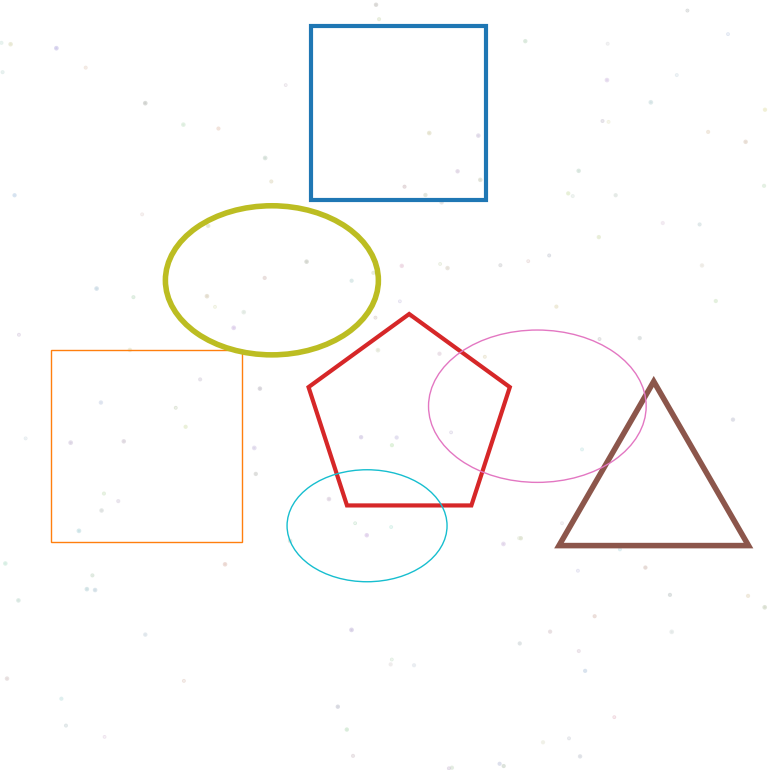[{"shape": "square", "thickness": 1.5, "radius": 0.57, "center": [0.517, 0.853]}, {"shape": "square", "thickness": 0.5, "radius": 0.62, "center": [0.19, 0.421]}, {"shape": "pentagon", "thickness": 1.5, "radius": 0.69, "center": [0.531, 0.455]}, {"shape": "triangle", "thickness": 2, "radius": 0.71, "center": [0.849, 0.362]}, {"shape": "oval", "thickness": 0.5, "radius": 0.71, "center": [0.698, 0.472]}, {"shape": "oval", "thickness": 2, "radius": 0.69, "center": [0.353, 0.636]}, {"shape": "oval", "thickness": 0.5, "radius": 0.52, "center": [0.477, 0.317]}]